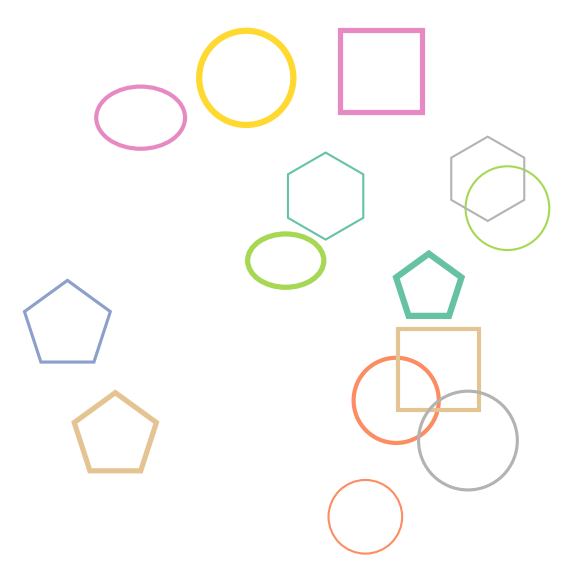[{"shape": "hexagon", "thickness": 1, "radius": 0.38, "center": [0.564, 0.66]}, {"shape": "pentagon", "thickness": 3, "radius": 0.3, "center": [0.743, 0.5]}, {"shape": "circle", "thickness": 2, "radius": 0.37, "center": [0.686, 0.306]}, {"shape": "circle", "thickness": 1, "radius": 0.32, "center": [0.633, 0.104]}, {"shape": "pentagon", "thickness": 1.5, "radius": 0.39, "center": [0.117, 0.435]}, {"shape": "oval", "thickness": 2, "radius": 0.38, "center": [0.244, 0.795]}, {"shape": "square", "thickness": 2.5, "radius": 0.35, "center": [0.659, 0.876]}, {"shape": "circle", "thickness": 1, "radius": 0.36, "center": [0.879, 0.639]}, {"shape": "oval", "thickness": 2.5, "radius": 0.33, "center": [0.495, 0.548]}, {"shape": "circle", "thickness": 3, "radius": 0.41, "center": [0.426, 0.864]}, {"shape": "pentagon", "thickness": 2.5, "radius": 0.37, "center": [0.2, 0.244]}, {"shape": "square", "thickness": 2, "radius": 0.35, "center": [0.759, 0.359]}, {"shape": "circle", "thickness": 1.5, "radius": 0.43, "center": [0.81, 0.236]}, {"shape": "hexagon", "thickness": 1, "radius": 0.37, "center": [0.845, 0.69]}]